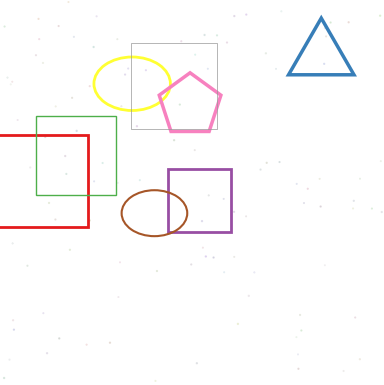[{"shape": "square", "thickness": 2, "radius": 0.6, "center": [0.108, 0.53]}, {"shape": "triangle", "thickness": 2.5, "radius": 0.49, "center": [0.834, 0.855]}, {"shape": "square", "thickness": 1, "radius": 0.52, "center": [0.198, 0.596]}, {"shape": "square", "thickness": 2, "radius": 0.41, "center": [0.518, 0.479]}, {"shape": "oval", "thickness": 2, "radius": 0.5, "center": [0.343, 0.782]}, {"shape": "oval", "thickness": 1.5, "radius": 0.43, "center": [0.401, 0.446]}, {"shape": "pentagon", "thickness": 2.5, "radius": 0.42, "center": [0.494, 0.727]}, {"shape": "square", "thickness": 0.5, "radius": 0.56, "center": [0.452, 0.775]}]